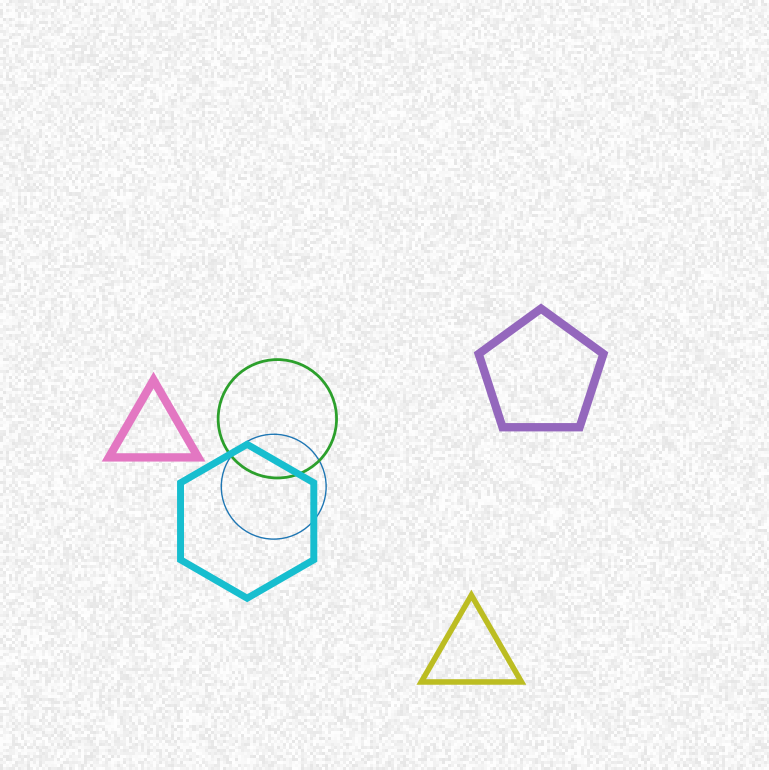[{"shape": "circle", "thickness": 0.5, "radius": 0.34, "center": [0.355, 0.368]}, {"shape": "circle", "thickness": 1, "radius": 0.38, "center": [0.36, 0.456]}, {"shape": "pentagon", "thickness": 3, "radius": 0.43, "center": [0.703, 0.514]}, {"shape": "triangle", "thickness": 3, "radius": 0.33, "center": [0.199, 0.439]}, {"shape": "triangle", "thickness": 2, "radius": 0.38, "center": [0.612, 0.152]}, {"shape": "hexagon", "thickness": 2.5, "radius": 0.5, "center": [0.321, 0.323]}]